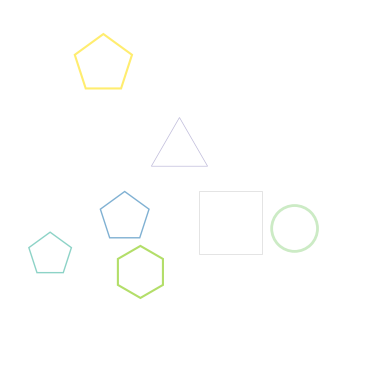[{"shape": "pentagon", "thickness": 1, "radius": 0.29, "center": [0.13, 0.339]}, {"shape": "triangle", "thickness": 0.5, "radius": 0.42, "center": [0.466, 0.61]}, {"shape": "pentagon", "thickness": 1, "radius": 0.33, "center": [0.324, 0.436]}, {"shape": "hexagon", "thickness": 1.5, "radius": 0.34, "center": [0.365, 0.294]}, {"shape": "square", "thickness": 0.5, "radius": 0.41, "center": [0.598, 0.422]}, {"shape": "circle", "thickness": 2, "radius": 0.3, "center": [0.765, 0.407]}, {"shape": "pentagon", "thickness": 1.5, "radius": 0.39, "center": [0.269, 0.833]}]